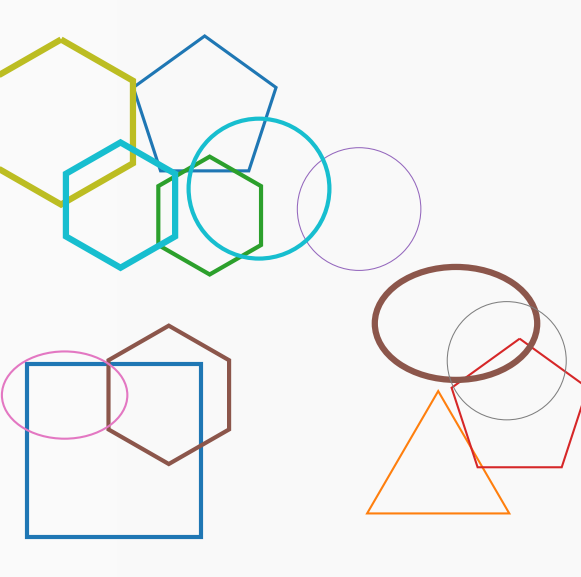[{"shape": "pentagon", "thickness": 1.5, "radius": 0.65, "center": [0.352, 0.808]}, {"shape": "square", "thickness": 2, "radius": 0.75, "center": [0.196, 0.219]}, {"shape": "triangle", "thickness": 1, "radius": 0.71, "center": [0.754, 0.181]}, {"shape": "hexagon", "thickness": 2, "radius": 0.51, "center": [0.361, 0.626]}, {"shape": "pentagon", "thickness": 1, "radius": 0.62, "center": [0.894, 0.29]}, {"shape": "circle", "thickness": 0.5, "radius": 0.53, "center": [0.618, 0.637]}, {"shape": "hexagon", "thickness": 2, "radius": 0.6, "center": [0.29, 0.315]}, {"shape": "oval", "thickness": 3, "radius": 0.7, "center": [0.785, 0.439]}, {"shape": "oval", "thickness": 1, "radius": 0.54, "center": [0.111, 0.315]}, {"shape": "circle", "thickness": 0.5, "radius": 0.51, "center": [0.872, 0.374]}, {"shape": "hexagon", "thickness": 3, "radius": 0.71, "center": [0.105, 0.788]}, {"shape": "circle", "thickness": 2, "radius": 0.61, "center": [0.446, 0.673]}, {"shape": "hexagon", "thickness": 3, "radius": 0.54, "center": [0.207, 0.644]}]